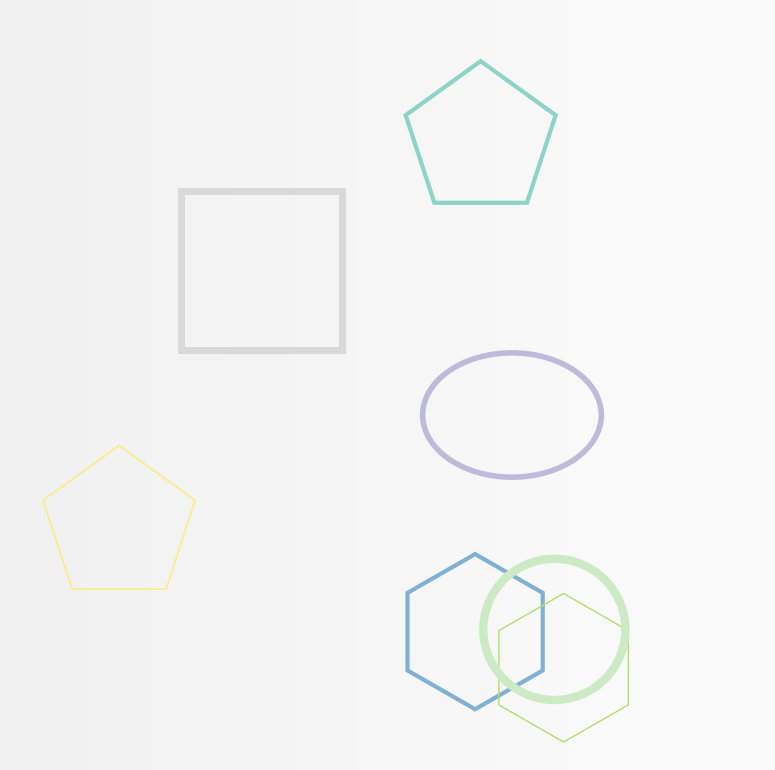[{"shape": "pentagon", "thickness": 1.5, "radius": 0.51, "center": [0.62, 0.819]}, {"shape": "oval", "thickness": 2, "radius": 0.58, "center": [0.661, 0.461]}, {"shape": "hexagon", "thickness": 1.5, "radius": 0.5, "center": [0.613, 0.18]}, {"shape": "hexagon", "thickness": 0.5, "radius": 0.48, "center": [0.727, 0.133]}, {"shape": "square", "thickness": 2.5, "radius": 0.52, "center": [0.337, 0.648]}, {"shape": "circle", "thickness": 3, "radius": 0.46, "center": [0.715, 0.183]}, {"shape": "pentagon", "thickness": 0.5, "radius": 0.52, "center": [0.154, 0.318]}]